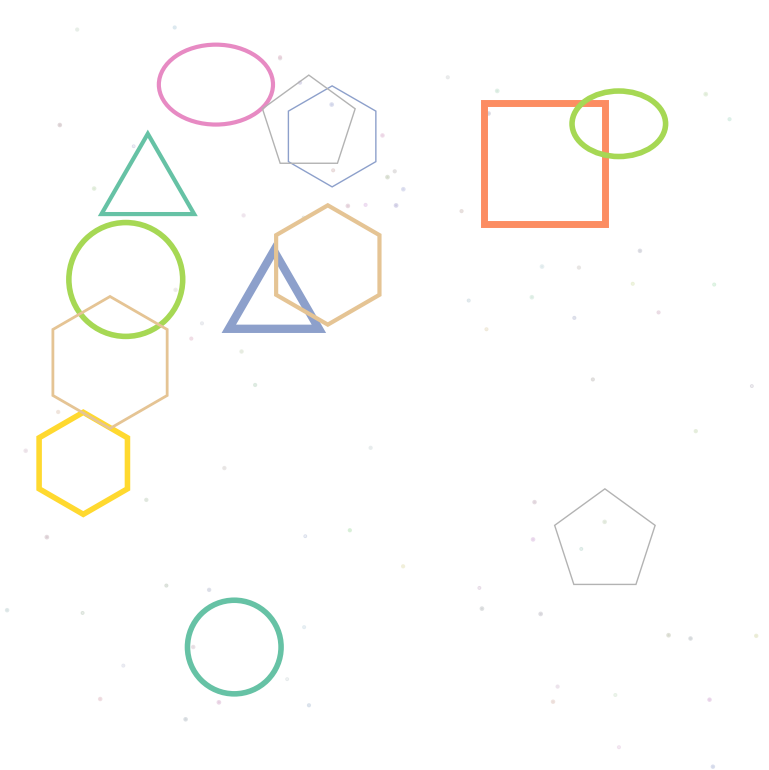[{"shape": "triangle", "thickness": 1.5, "radius": 0.35, "center": [0.192, 0.757]}, {"shape": "circle", "thickness": 2, "radius": 0.3, "center": [0.304, 0.16]}, {"shape": "square", "thickness": 2.5, "radius": 0.39, "center": [0.707, 0.788]}, {"shape": "hexagon", "thickness": 0.5, "radius": 0.33, "center": [0.431, 0.823]}, {"shape": "triangle", "thickness": 3, "radius": 0.34, "center": [0.356, 0.607]}, {"shape": "oval", "thickness": 1.5, "radius": 0.37, "center": [0.28, 0.89]}, {"shape": "circle", "thickness": 2, "radius": 0.37, "center": [0.163, 0.637]}, {"shape": "oval", "thickness": 2, "radius": 0.3, "center": [0.804, 0.839]}, {"shape": "hexagon", "thickness": 2, "radius": 0.33, "center": [0.108, 0.398]}, {"shape": "hexagon", "thickness": 1.5, "radius": 0.39, "center": [0.426, 0.656]}, {"shape": "hexagon", "thickness": 1, "radius": 0.43, "center": [0.143, 0.529]}, {"shape": "pentagon", "thickness": 0.5, "radius": 0.32, "center": [0.401, 0.839]}, {"shape": "pentagon", "thickness": 0.5, "radius": 0.34, "center": [0.786, 0.297]}]